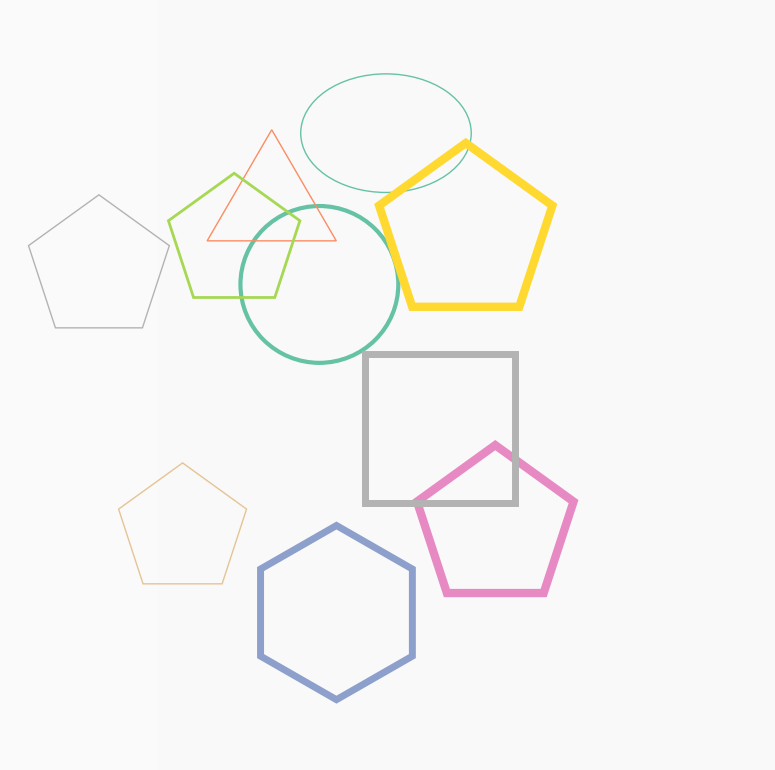[{"shape": "circle", "thickness": 1.5, "radius": 0.51, "center": [0.412, 0.631]}, {"shape": "oval", "thickness": 0.5, "radius": 0.55, "center": [0.498, 0.827]}, {"shape": "triangle", "thickness": 0.5, "radius": 0.48, "center": [0.351, 0.735]}, {"shape": "hexagon", "thickness": 2.5, "radius": 0.57, "center": [0.434, 0.204]}, {"shape": "pentagon", "thickness": 3, "radius": 0.53, "center": [0.639, 0.316]}, {"shape": "pentagon", "thickness": 1, "radius": 0.45, "center": [0.302, 0.686]}, {"shape": "pentagon", "thickness": 3, "radius": 0.59, "center": [0.601, 0.697]}, {"shape": "pentagon", "thickness": 0.5, "radius": 0.43, "center": [0.236, 0.312]}, {"shape": "square", "thickness": 2.5, "radius": 0.49, "center": [0.568, 0.444]}, {"shape": "pentagon", "thickness": 0.5, "radius": 0.48, "center": [0.128, 0.651]}]